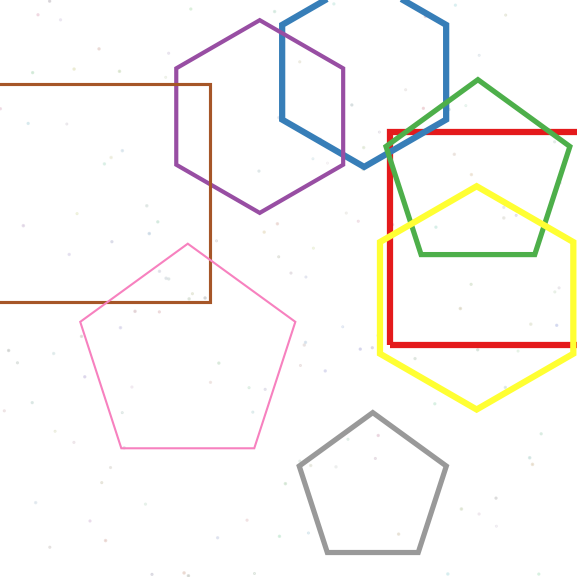[{"shape": "square", "thickness": 3, "radius": 0.92, "center": [0.861, 0.587]}, {"shape": "hexagon", "thickness": 3, "radius": 0.82, "center": [0.631, 0.874]}, {"shape": "pentagon", "thickness": 2.5, "radius": 0.84, "center": [0.828, 0.694]}, {"shape": "hexagon", "thickness": 2, "radius": 0.83, "center": [0.45, 0.797]}, {"shape": "hexagon", "thickness": 3, "radius": 0.97, "center": [0.825, 0.483]}, {"shape": "square", "thickness": 1.5, "radius": 0.95, "center": [0.175, 0.665]}, {"shape": "pentagon", "thickness": 1, "radius": 0.98, "center": [0.325, 0.381]}, {"shape": "pentagon", "thickness": 2.5, "radius": 0.67, "center": [0.646, 0.151]}]